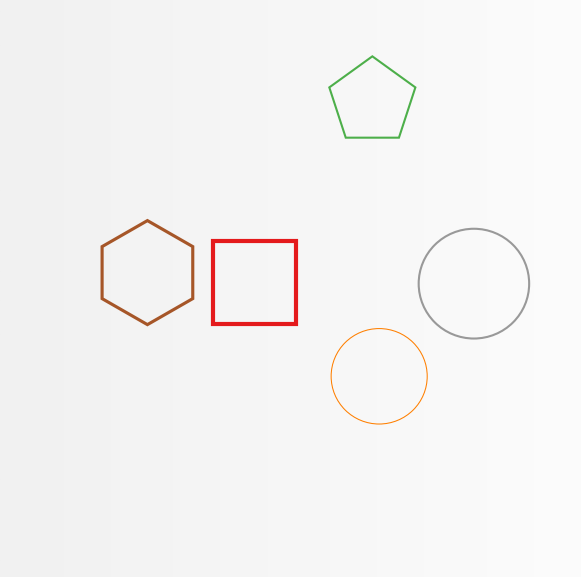[{"shape": "square", "thickness": 2, "radius": 0.36, "center": [0.438, 0.51]}, {"shape": "pentagon", "thickness": 1, "radius": 0.39, "center": [0.641, 0.824]}, {"shape": "circle", "thickness": 0.5, "radius": 0.41, "center": [0.652, 0.348]}, {"shape": "hexagon", "thickness": 1.5, "radius": 0.45, "center": [0.254, 0.527]}, {"shape": "circle", "thickness": 1, "radius": 0.48, "center": [0.815, 0.508]}]